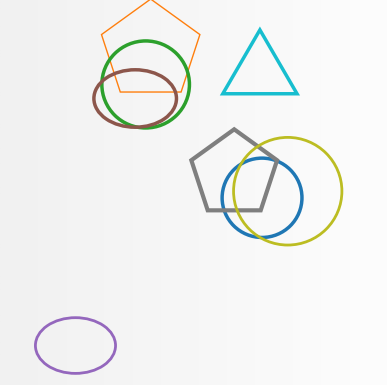[{"shape": "circle", "thickness": 2.5, "radius": 0.52, "center": [0.676, 0.486]}, {"shape": "pentagon", "thickness": 1, "radius": 0.67, "center": [0.389, 0.869]}, {"shape": "circle", "thickness": 2.5, "radius": 0.57, "center": [0.376, 0.781]}, {"shape": "oval", "thickness": 2, "radius": 0.52, "center": [0.195, 0.103]}, {"shape": "oval", "thickness": 2.5, "radius": 0.53, "center": [0.349, 0.744]}, {"shape": "pentagon", "thickness": 3, "radius": 0.58, "center": [0.604, 0.548]}, {"shape": "circle", "thickness": 2, "radius": 0.7, "center": [0.743, 0.503]}, {"shape": "triangle", "thickness": 2.5, "radius": 0.55, "center": [0.671, 0.812]}]